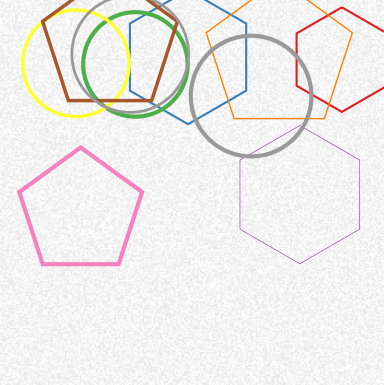[{"shape": "hexagon", "thickness": 1.5, "radius": 0.68, "center": [0.888, 0.845]}, {"shape": "hexagon", "thickness": 1.5, "radius": 0.87, "center": [0.488, 0.852]}, {"shape": "circle", "thickness": 3, "radius": 0.68, "center": [0.352, 0.833]}, {"shape": "hexagon", "thickness": 0.5, "radius": 0.9, "center": [0.779, 0.495]}, {"shape": "pentagon", "thickness": 1, "radius": 1.0, "center": [0.725, 0.853]}, {"shape": "circle", "thickness": 2.5, "radius": 0.69, "center": [0.197, 0.836]}, {"shape": "pentagon", "thickness": 2.5, "radius": 0.92, "center": [0.286, 0.888]}, {"shape": "pentagon", "thickness": 3, "radius": 0.84, "center": [0.21, 0.449]}, {"shape": "circle", "thickness": 3, "radius": 0.78, "center": [0.652, 0.75]}, {"shape": "circle", "thickness": 2, "radius": 0.76, "center": [0.338, 0.86]}]